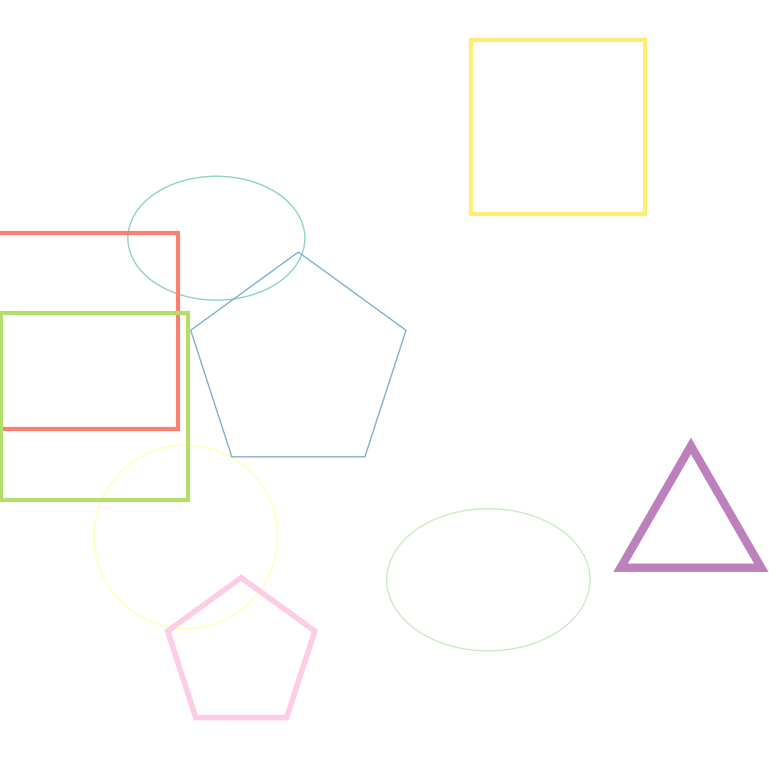[{"shape": "oval", "thickness": 0.5, "radius": 0.57, "center": [0.281, 0.691]}, {"shape": "circle", "thickness": 0.5, "radius": 0.6, "center": [0.241, 0.303]}, {"shape": "square", "thickness": 1.5, "radius": 0.64, "center": [0.104, 0.571]}, {"shape": "pentagon", "thickness": 0.5, "radius": 0.74, "center": [0.387, 0.526]}, {"shape": "square", "thickness": 1.5, "radius": 0.61, "center": [0.123, 0.472]}, {"shape": "pentagon", "thickness": 2, "radius": 0.5, "center": [0.313, 0.149]}, {"shape": "triangle", "thickness": 3, "radius": 0.53, "center": [0.897, 0.315]}, {"shape": "oval", "thickness": 0.5, "radius": 0.66, "center": [0.634, 0.247]}, {"shape": "square", "thickness": 1.5, "radius": 0.56, "center": [0.724, 0.835]}]